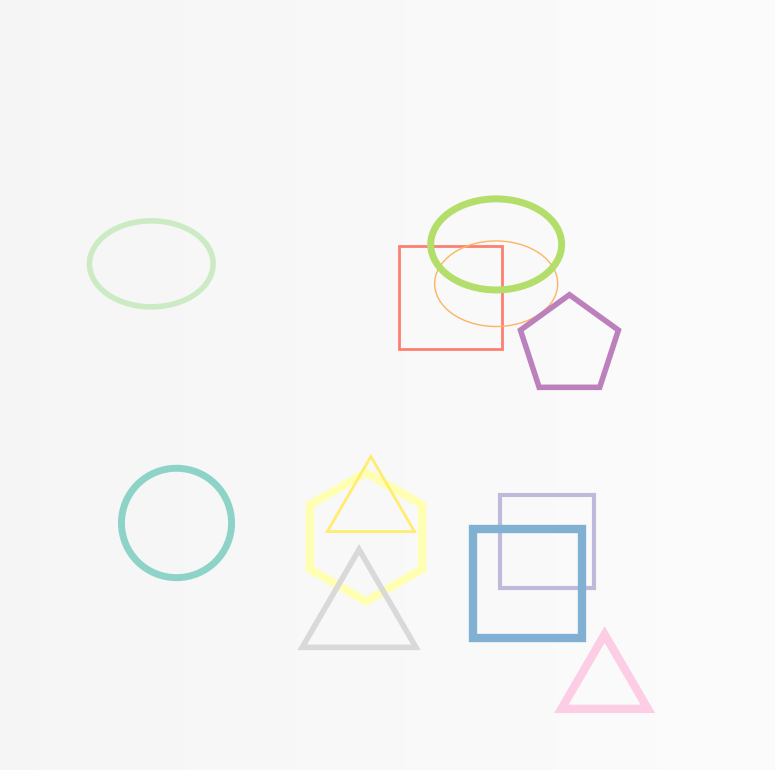[{"shape": "circle", "thickness": 2.5, "radius": 0.36, "center": [0.228, 0.321]}, {"shape": "hexagon", "thickness": 3, "radius": 0.42, "center": [0.472, 0.303]}, {"shape": "square", "thickness": 1.5, "radius": 0.3, "center": [0.706, 0.297]}, {"shape": "square", "thickness": 1, "radius": 0.33, "center": [0.581, 0.614]}, {"shape": "square", "thickness": 3, "radius": 0.35, "center": [0.681, 0.242]}, {"shape": "oval", "thickness": 0.5, "radius": 0.4, "center": [0.64, 0.632]}, {"shape": "oval", "thickness": 2.5, "radius": 0.42, "center": [0.64, 0.683]}, {"shape": "triangle", "thickness": 3, "radius": 0.32, "center": [0.78, 0.112]}, {"shape": "triangle", "thickness": 2, "radius": 0.42, "center": [0.463, 0.202]}, {"shape": "pentagon", "thickness": 2, "radius": 0.33, "center": [0.735, 0.551]}, {"shape": "oval", "thickness": 2, "radius": 0.4, "center": [0.195, 0.657]}, {"shape": "triangle", "thickness": 1, "radius": 0.32, "center": [0.479, 0.342]}]